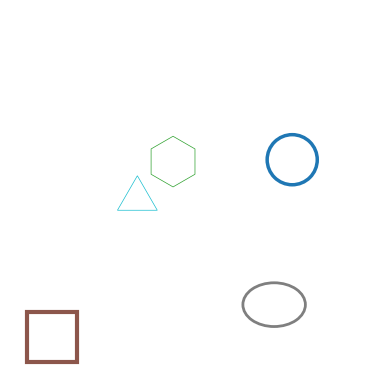[{"shape": "circle", "thickness": 2.5, "radius": 0.33, "center": [0.759, 0.585]}, {"shape": "hexagon", "thickness": 0.5, "radius": 0.33, "center": [0.449, 0.58]}, {"shape": "square", "thickness": 3, "radius": 0.32, "center": [0.135, 0.124]}, {"shape": "oval", "thickness": 2, "radius": 0.41, "center": [0.712, 0.209]}, {"shape": "triangle", "thickness": 0.5, "radius": 0.3, "center": [0.357, 0.484]}]